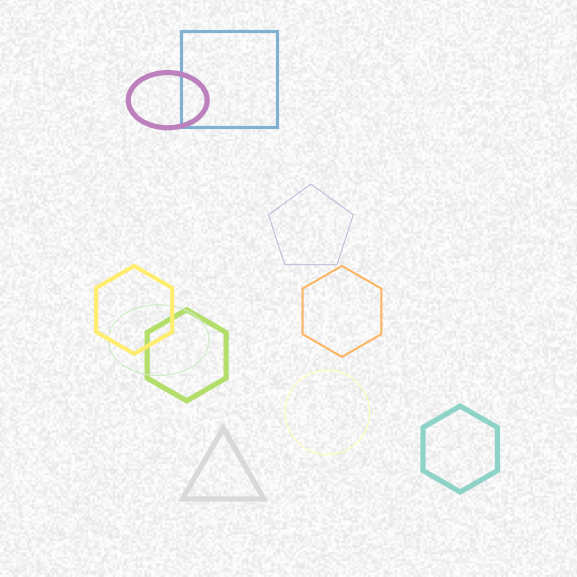[{"shape": "hexagon", "thickness": 2.5, "radius": 0.37, "center": [0.797, 0.222]}, {"shape": "circle", "thickness": 0.5, "radius": 0.37, "center": [0.567, 0.285]}, {"shape": "pentagon", "thickness": 0.5, "radius": 0.39, "center": [0.538, 0.603]}, {"shape": "square", "thickness": 1.5, "radius": 0.42, "center": [0.396, 0.862]}, {"shape": "hexagon", "thickness": 1, "radius": 0.39, "center": [0.592, 0.46]}, {"shape": "hexagon", "thickness": 2.5, "radius": 0.39, "center": [0.323, 0.384]}, {"shape": "triangle", "thickness": 2.5, "radius": 0.41, "center": [0.387, 0.176]}, {"shape": "oval", "thickness": 2.5, "radius": 0.34, "center": [0.29, 0.826]}, {"shape": "oval", "thickness": 0.5, "radius": 0.44, "center": [0.275, 0.41]}, {"shape": "hexagon", "thickness": 2, "radius": 0.38, "center": [0.232, 0.462]}]